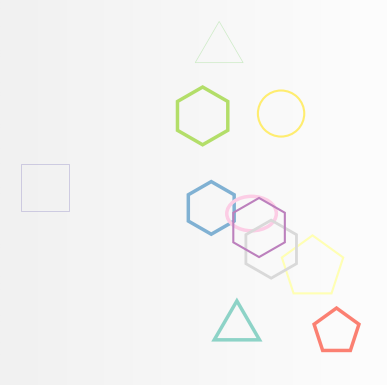[{"shape": "triangle", "thickness": 2.5, "radius": 0.34, "center": [0.611, 0.151]}, {"shape": "pentagon", "thickness": 1.5, "radius": 0.42, "center": [0.807, 0.305]}, {"shape": "square", "thickness": 0.5, "radius": 0.31, "center": [0.117, 0.514]}, {"shape": "pentagon", "thickness": 2.5, "radius": 0.3, "center": [0.868, 0.139]}, {"shape": "hexagon", "thickness": 2.5, "radius": 0.34, "center": [0.545, 0.46]}, {"shape": "hexagon", "thickness": 2.5, "radius": 0.37, "center": [0.523, 0.699]}, {"shape": "oval", "thickness": 2.5, "radius": 0.32, "center": [0.649, 0.445]}, {"shape": "hexagon", "thickness": 2, "radius": 0.38, "center": [0.7, 0.353]}, {"shape": "hexagon", "thickness": 1.5, "radius": 0.38, "center": [0.669, 0.409]}, {"shape": "triangle", "thickness": 0.5, "radius": 0.36, "center": [0.566, 0.873]}, {"shape": "circle", "thickness": 1.5, "radius": 0.3, "center": [0.725, 0.705]}]